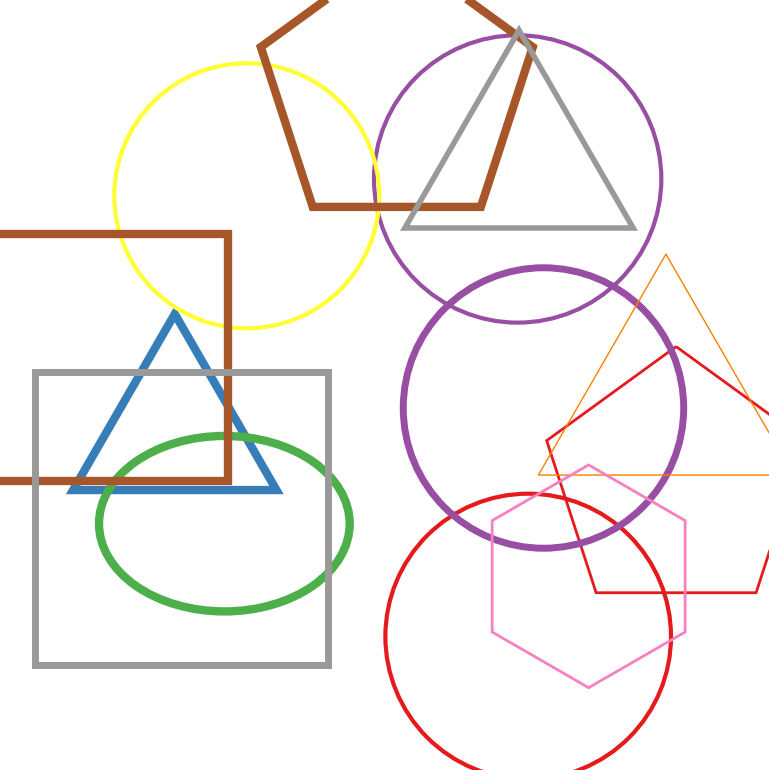[{"shape": "pentagon", "thickness": 1, "radius": 0.88, "center": [0.878, 0.373]}, {"shape": "circle", "thickness": 1.5, "radius": 0.93, "center": [0.686, 0.173]}, {"shape": "triangle", "thickness": 3, "radius": 0.76, "center": [0.227, 0.44]}, {"shape": "oval", "thickness": 3, "radius": 0.81, "center": [0.291, 0.32]}, {"shape": "circle", "thickness": 2.5, "radius": 0.91, "center": [0.706, 0.47]}, {"shape": "circle", "thickness": 1.5, "radius": 0.93, "center": [0.672, 0.768]}, {"shape": "triangle", "thickness": 0.5, "radius": 0.96, "center": [0.865, 0.479]}, {"shape": "circle", "thickness": 1.5, "radius": 0.86, "center": [0.321, 0.746]}, {"shape": "pentagon", "thickness": 3, "radius": 0.93, "center": [0.515, 0.882]}, {"shape": "square", "thickness": 3, "radius": 0.8, "center": [0.136, 0.535]}, {"shape": "hexagon", "thickness": 1, "radius": 0.72, "center": [0.764, 0.252]}, {"shape": "square", "thickness": 2.5, "radius": 0.95, "center": [0.235, 0.326]}, {"shape": "triangle", "thickness": 2, "radius": 0.86, "center": [0.674, 0.789]}]